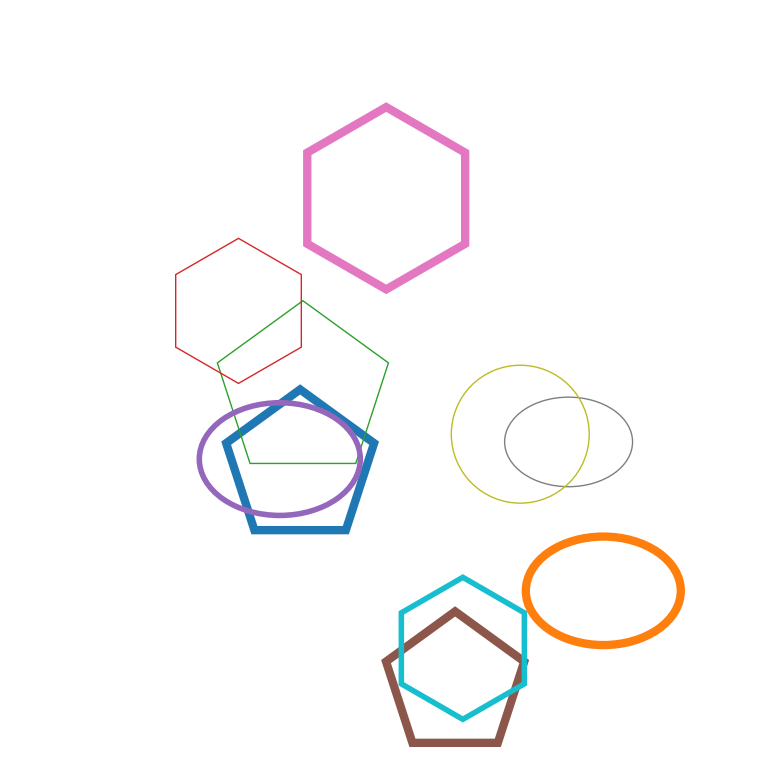[{"shape": "pentagon", "thickness": 3, "radius": 0.51, "center": [0.39, 0.393]}, {"shape": "oval", "thickness": 3, "radius": 0.5, "center": [0.784, 0.233]}, {"shape": "pentagon", "thickness": 0.5, "radius": 0.58, "center": [0.393, 0.493]}, {"shape": "hexagon", "thickness": 0.5, "radius": 0.47, "center": [0.31, 0.596]}, {"shape": "oval", "thickness": 2, "radius": 0.52, "center": [0.363, 0.404]}, {"shape": "pentagon", "thickness": 3, "radius": 0.47, "center": [0.591, 0.112]}, {"shape": "hexagon", "thickness": 3, "radius": 0.59, "center": [0.502, 0.743]}, {"shape": "oval", "thickness": 0.5, "radius": 0.42, "center": [0.738, 0.426]}, {"shape": "circle", "thickness": 0.5, "radius": 0.45, "center": [0.676, 0.436]}, {"shape": "hexagon", "thickness": 2, "radius": 0.46, "center": [0.601, 0.158]}]